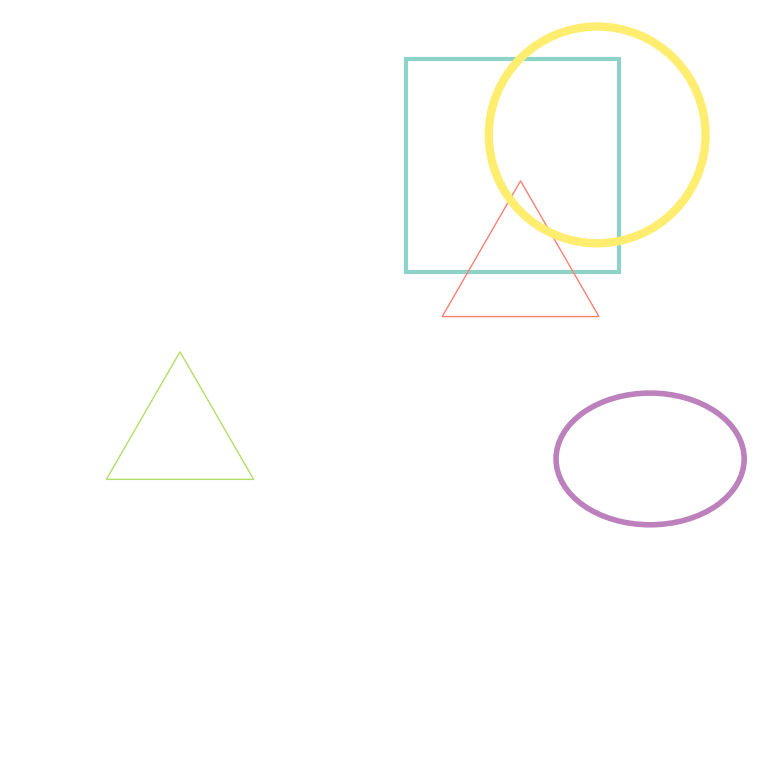[{"shape": "square", "thickness": 1.5, "radius": 0.69, "center": [0.666, 0.785]}, {"shape": "triangle", "thickness": 0.5, "radius": 0.59, "center": [0.676, 0.648]}, {"shape": "triangle", "thickness": 0.5, "radius": 0.55, "center": [0.234, 0.433]}, {"shape": "oval", "thickness": 2, "radius": 0.61, "center": [0.844, 0.404]}, {"shape": "circle", "thickness": 3, "radius": 0.7, "center": [0.776, 0.825]}]